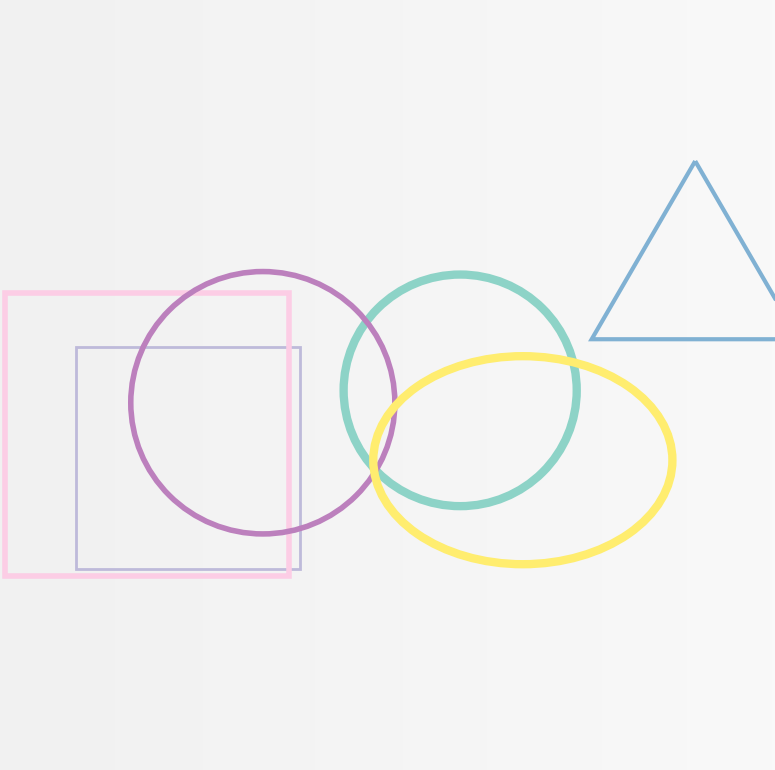[{"shape": "circle", "thickness": 3, "radius": 0.75, "center": [0.594, 0.493]}, {"shape": "square", "thickness": 1, "radius": 0.72, "center": [0.242, 0.405]}, {"shape": "triangle", "thickness": 1.5, "radius": 0.77, "center": [0.897, 0.637]}, {"shape": "square", "thickness": 2, "radius": 0.92, "center": [0.189, 0.436]}, {"shape": "circle", "thickness": 2, "radius": 0.85, "center": [0.339, 0.477]}, {"shape": "oval", "thickness": 3, "radius": 0.96, "center": [0.675, 0.402]}]